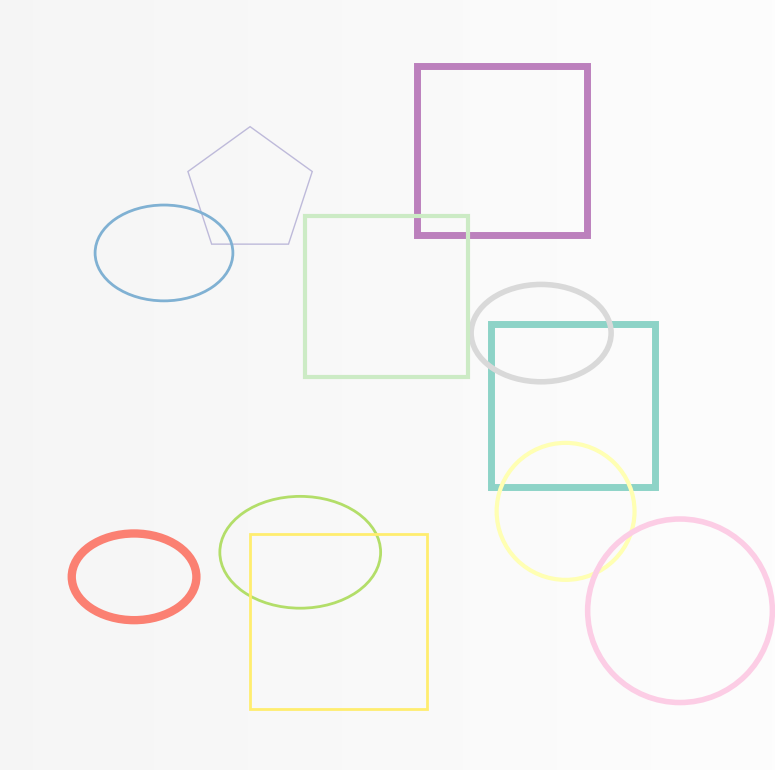[{"shape": "square", "thickness": 2.5, "radius": 0.53, "center": [0.739, 0.473]}, {"shape": "circle", "thickness": 1.5, "radius": 0.44, "center": [0.73, 0.336]}, {"shape": "pentagon", "thickness": 0.5, "radius": 0.42, "center": [0.323, 0.751]}, {"shape": "oval", "thickness": 3, "radius": 0.4, "center": [0.173, 0.251]}, {"shape": "oval", "thickness": 1, "radius": 0.44, "center": [0.212, 0.671]}, {"shape": "oval", "thickness": 1, "radius": 0.52, "center": [0.387, 0.283]}, {"shape": "circle", "thickness": 2, "radius": 0.6, "center": [0.877, 0.207]}, {"shape": "oval", "thickness": 2, "radius": 0.45, "center": [0.698, 0.567]}, {"shape": "square", "thickness": 2.5, "radius": 0.55, "center": [0.648, 0.805]}, {"shape": "square", "thickness": 1.5, "radius": 0.52, "center": [0.499, 0.615]}, {"shape": "square", "thickness": 1, "radius": 0.57, "center": [0.437, 0.193]}]